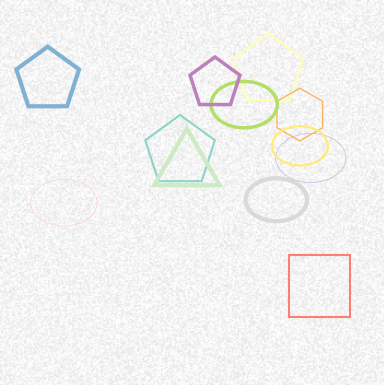[{"shape": "pentagon", "thickness": 1.5, "radius": 0.48, "center": [0.468, 0.606]}, {"shape": "pentagon", "thickness": 1.5, "radius": 0.48, "center": [0.697, 0.818]}, {"shape": "oval", "thickness": 0.5, "radius": 0.46, "center": [0.808, 0.59]}, {"shape": "square", "thickness": 1.5, "radius": 0.4, "center": [0.829, 0.257]}, {"shape": "pentagon", "thickness": 3, "radius": 0.43, "center": [0.124, 0.793]}, {"shape": "hexagon", "thickness": 1, "radius": 0.34, "center": [0.779, 0.702]}, {"shape": "oval", "thickness": 2.5, "radius": 0.43, "center": [0.634, 0.728]}, {"shape": "oval", "thickness": 0.5, "radius": 0.43, "center": [0.166, 0.474]}, {"shape": "oval", "thickness": 3, "radius": 0.4, "center": [0.718, 0.481]}, {"shape": "pentagon", "thickness": 2.5, "radius": 0.34, "center": [0.558, 0.784]}, {"shape": "triangle", "thickness": 3, "radius": 0.49, "center": [0.485, 0.568]}, {"shape": "oval", "thickness": 1.5, "radius": 0.36, "center": [0.779, 0.621]}]